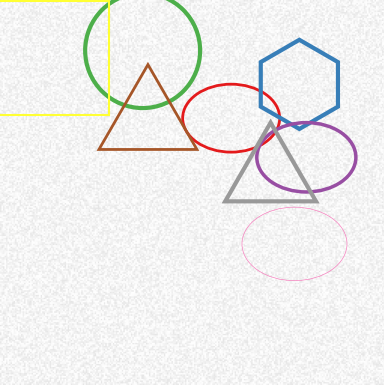[{"shape": "oval", "thickness": 2, "radius": 0.63, "center": [0.6, 0.693]}, {"shape": "hexagon", "thickness": 3, "radius": 0.58, "center": [0.778, 0.781]}, {"shape": "circle", "thickness": 3, "radius": 0.75, "center": [0.37, 0.869]}, {"shape": "oval", "thickness": 2.5, "radius": 0.64, "center": [0.796, 0.591]}, {"shape": "square", "thickness": 1.5, "radius": 0.74, "center": [0.133, 0.849]}, {"shape": "triangle", "thickness": 2, "radius": 0.73, "center": [0.384, 0.685]}, {"shape": "oval", "thickness": 0.5, "radius": 0.68, "center": [0.765, 0.366]}, {"shape": "triangle", "thickness": 3, "radius": 0.68, "center": [0.703, 0.545]}]